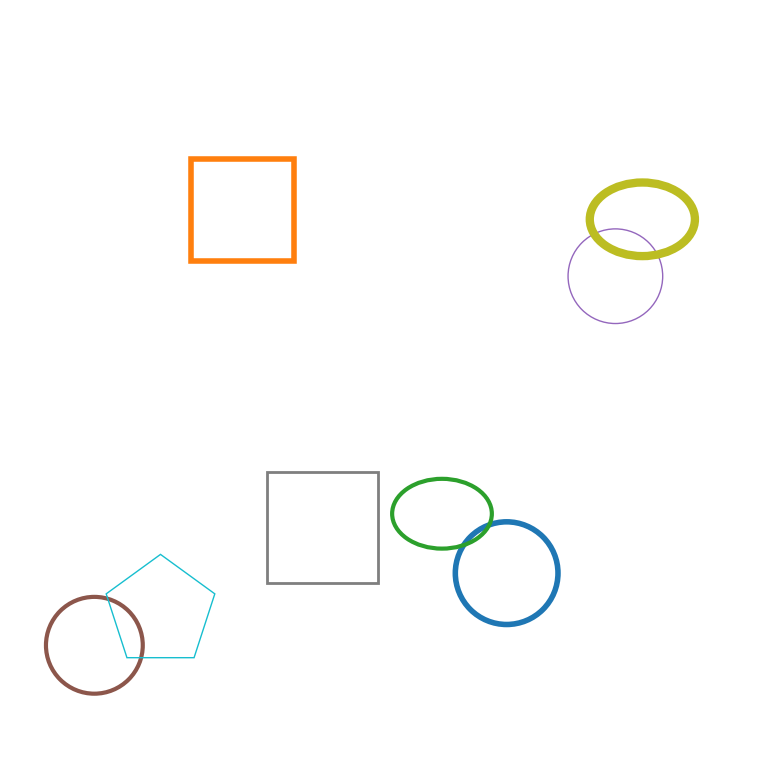[{"shape": "circle", "thickness": 2, "radius": 0.33, "center": [0.658, 0.256]}, {"shape": "square", "thickness": 2, "radius": 0.33, "center": [0.315, 0.727]}, {"shape": "oval", "thickness": 1.5, "radius": 0.32, "center": [0.574, 0.333]}, {"shape": "circle", "thickness": 0.5, "radius": 0.31, "center": [0.799, 0.641]}, {"shape": "circle", "thickness": 1.5, "radius": 0.31, "center": [0.123, 0.162]}, {"shape": "square", "thickness": 1, "radius": 0.36, "center": [0.419, 0.315]}, {"shape": "oval", "thickness": 3, "radius": 0.34, "center": [0.834, 0.715]}, {"shape": "pentagon", "thickness": 0.5, "radius": 0.37, "center": [0.208, 0.206]}]